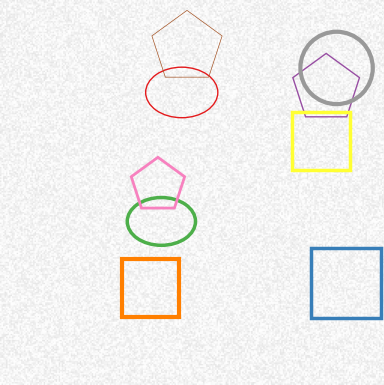[{"shape": "oval", "thickness": 1, "radius": 0.47, "center": [0.472, 0.76]}, {"shape": "square", "thickness": 2.5, "radius": 0.46, "center": [0.898, 0.264]}, {"shape": "oval", "thickness": 2.5, "radius": 0.44, "center": [0.419, 0.425]}, {"shape": "pentagon", "thickness": 1, "radius": 0.45, "center": [0.847, 0.77]}, {"shape": "square", "thickness": 3, "radius": 0.37, "center": [0.39, 0.252]}, {"shape": "square", "thickness": 2.5, "radius": 0.38, "center": [0.833, 0.635]}, {"shape": "pentagon", "thickness": 0.5, "radius": 0.48, "center": [0.486, 0.877]}, {"shape": "pentagon", "thickness": 2, "radius": 0.36, "center": [0.41, 0.519]}, {"shape": "circle", "thickness": 3, "radius": 0.47, "center": [0.874, 0.824]}]